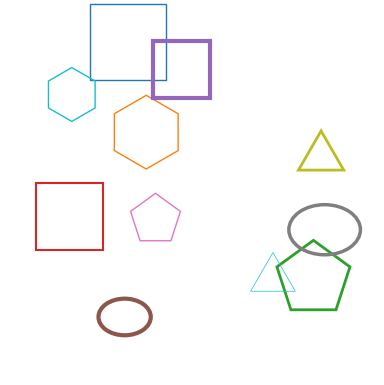[{"shape": "square", "thickness": 1, "radius": 0.49, "center": [0.332, 0.891]}, {"shape": "hexagon", "thickness": 1, "radius": 0.48, "center": [0.38, 0.657]}, {"shape": "pentagon", "thickness": 2, "radius": 0.5, "center": [0.814, 0.276]}, {"shape": "square", "thickness": 1.5, "radius": 0.43, "center": [0.18, 0.437]}, {"shape": "square", "thickness": 3, "radius": 0.37, "center": [0.472, 0.819]}, {"shape": "oval", "thickness": 3, "radius": 0.34, "center": [0.324, 0.177]}, {"shape": "pentagon", "thickness": 1, "radius": 0.34, "center": [0.404, 0.43]}, {"shape": "oval", "thickness": 2.5, "radius": 0.46, "center": [0.843, 0.403]}, {"shape": "triangle", "thickness": 2, "radius": 0.34, "center": [0.834, 0.592]}, {"shape": "hexagon", "thickness": 1, "radius": 0.35, "center": [0.186, 0.755]}, {"shape": "triangle", "thickness": 0.5, "radius": 0.34, "center": [0.709, 0.277]}]